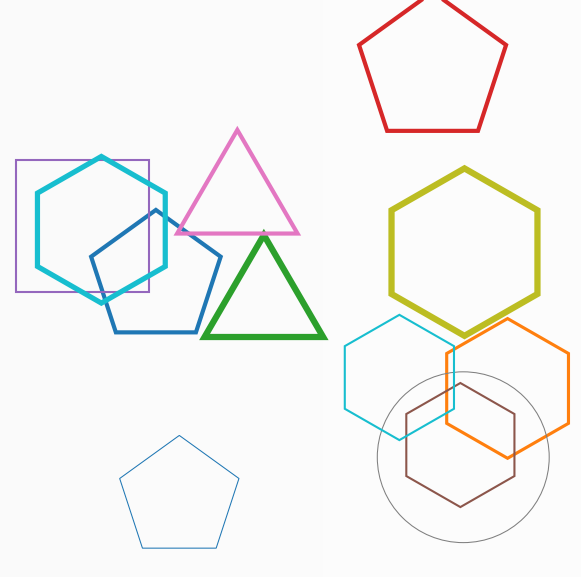[{"shape": "pentagon", "thickness": 2, "radius": 0.59, "center": [0.268, 0.518]}, {"shape": "pentagon", "thickness": 0.5, "radius": 0.54, "center": [0.308, 0.137]}, {"shape": "hexagon", "thickness": 1.5, "radius": 0.6, "center": [0.873, 0.327]}, {"shape": "triangle", "thickness": 3, "radius": 0.59, "center": [0.454, 0.474]}, {"shape": "pentagon", "thickness": 2, "radius": 0.66, "center": [0.744, 0.88]}, {"shape": "square", "thickness": 1, "radius": 0.57, "center": [0.143, 0.609]}, {"shape": "hexagon", "thickness": 1, "radius": 0.54, "center": [0.792, 0.228]}, {"shape": "triangle", "thickness": 2, "radius": 0.6, "center": [0.408, 0.655]}, {"shape": "circle", "thickness": 0.5, "radius": 0.74, "center": [0.797, 0.207]}, {"shape": "hexagon", "thickness": 3, "radius": 0.72, "center": [0.799, 0.563]}, {"shape": "hexagon", "thickness": 1, "radius": 0.54, "center": [0.687, 0.346]}, {"shape": "hexagon", "thickness": 2.5, "radius": 0.63, "center": [0.174, 0.601]}]